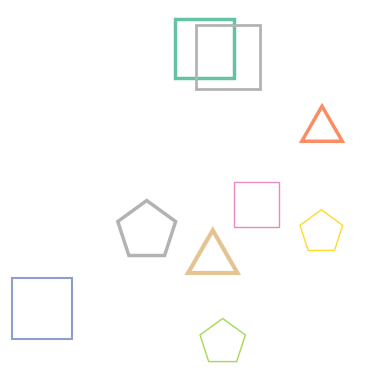[{"shape": "square", "thickness": 2.5, "radius": 0.38, "center": [0.532, 0.874]}, {"shape": "triangle", "thickness": 2.5, "radius": 0.3, "center": [0.836, 0.664]}, {"shape": "square", "thickness": 1.5, "radius": 0.39, "center": [0.11, 0.199]}, {"shape": "square", "thickness": 1, "radius": 0.29, "center": [0.667, 0.469]}, {"shape": "pentagon", "thickness": 1, "radius": 0.31, "center": [0.578, 0.111]}, {"shape": "pentagon", "thickness": 1, "radius": 0.29, "center": [0.835, 0.397]}, {"shape": "triangle", "thickness": 3, "radius": 0.37, "center": [0.553, 0.328]}, {"shape": "square", "thickness": 2, "radius": 0.41, "center": [0.592, 0.852]}, {"shape": "pentagon", "thickness": 2.5, "radius": 0.39, "center": [0.381, 0.4]}]